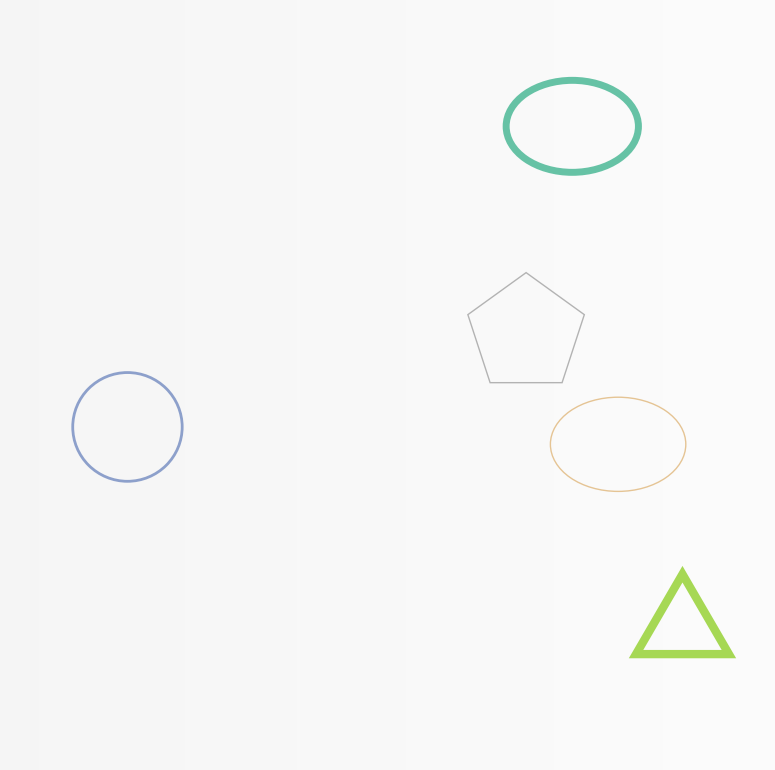[{"shape": "oval", "thickness": 2.5, "radius": 0.43, "center": [0.738, 0.836]}, {"shape": "circle", "thickness": 1, "radius": 0.35, "center": [0.164, 0.446]}, {"shape": "triangle", "thickness": 3, "radius": 0.35, "center": [0.881, 0.185]}, {"shape": "oval", "thickness": 0.5, "radius": 0.44, "center": [0.798, 0.423]}, {"shape": "pentagon", "thickness": 0.5, "radius": 0.4, "center": [0.679, 0.567]}]